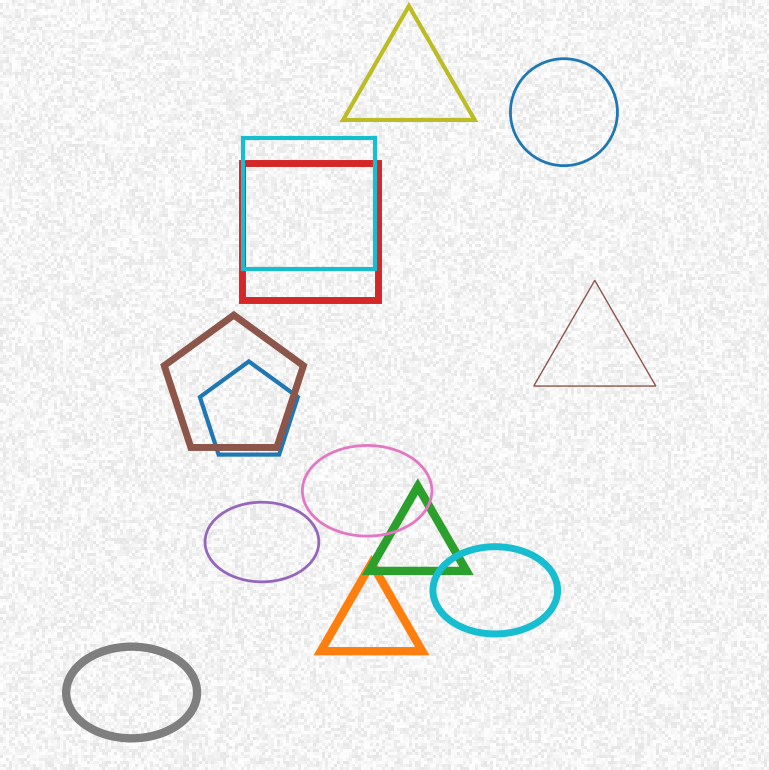[{"shape": "pentagon", "thickness": 1.5, "radius": 0.33, "center": [0.323, 0.464]}, {"shape": "circle", "thickness": 1, "radius": 0.35, "center": [0.732, 0.854]}, {"shape": "triangle", "thickness": 3, "radius": 0.38, "center": [0.482, 0.192]}, {"shape": "triangle", "thickness": 3, "radius": 0.37, "center": [0.543, 0.295]}, {"shape": "square", "thickness": 2.5, "radius": 0.44, "center": [0.403, 0.7]}, {"shape": "oval", "thickness": 1, "radius": 0.37, "center": [0.34, 0.296]}, {"shape": "pentagon", "thickness": 2.5, "radius": 0.48, "center": [0.304, 0.496]}, {"shape": "triangle", "thickness": 0.5, "radius": 0.46, "center": [0.772, 0.544]}, {"shape": "oval", "thickness": 1, "radius": 0.42, "center": [0.477, 0.363]}, {"shape": "oval", "thickness": 3, "radius": 0.43, "center": [0.171, 0.101]}, {"shape": "triangle", "thickness": 1.5, "radius": 0.49, "center": [0.531, 0.894]}, {"shape": "oval", "thickness": 2.5, "radius": 0.4, "center": [0.643, 0.233]}, {"shape": "square", "thickness": 1.5, "radius": 0.43, "center": [0.401, 0.736]}]